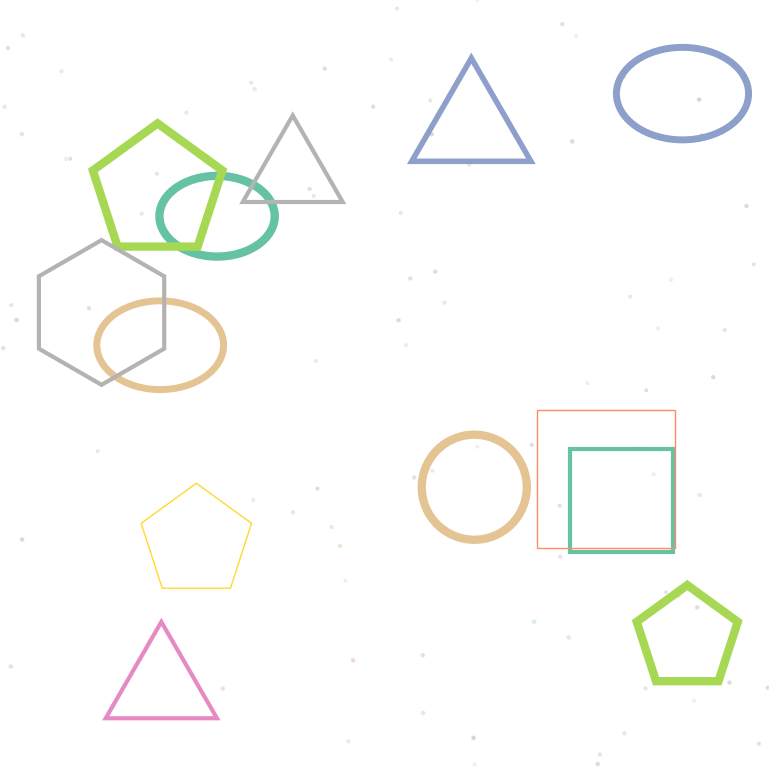[{"shape": "square", "thickness": 1.5, "radius": 0.34, "center": [0.807, 0.35]}, {"shape": "oval", "thickness": 3, "radius": 0.37, "center": [0.282, 0.719]}, {"shape": "square", "thickness": 0.5, "radius": 0.45, "center": [0.787, 0.378]}, {"shape": "triangle", "thickness": 2, "radius": 0.45, "center": [0.612, 0.835]}, {"shape": "oval", "thickness": 2.5, "radius": 0.43, "center": [0.886, 0.878]}, {"shape": "triangle", "thickness": 1.5, "radius": 0.42, "center": [0.21, 0.109]}, {"shape": "pentagon", "thickness": 3, "radius": 0.34, "center": [0.893, 0.171]}, {"shape": "pentagon", "thickness": 3, "radius": 0.44, "center": [0.205, 0.751]}, {"shape": "pentagon", "thickness": 0.5, "radius": 0.38, "center": [0.255, 0.297]}, {"shape": "circle", "thickness": 3, "radius": 0.34, "center": [0.616, 0.367]}, {"shape": "oval", "thickness": 2.5, "radius": 0.41, "center": [0.208, 0.552]}, {"shape": "triangle", "thickness": 1.5, "radius": 0.37, "center": [0.38, 0.775]}, {"shape": "hexagon", "thickness": 1.5, "radius": 0.47, "center": [0.132, 0.594]}]